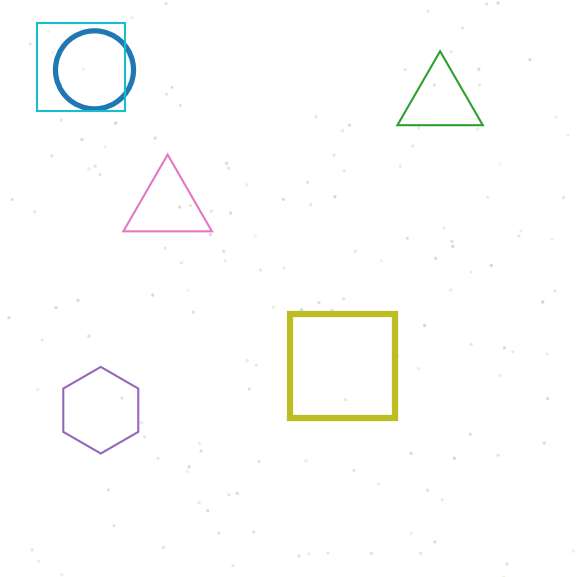[{"shape": "circle", "thickness": 2.5, "radius": 0.34, "center": [0.164, 0.878]}, {"shape": "triangle", "thickness": 1, "radius": 0.43, "center": [0.762, 0.825]}, {"shape": "hexagon", "thickness": 1, "radius": 0.37, "center": [0.175, 0.289]}, {"shape": "triangle", "thickness": 1, "radius": 0.44, "center": [0.29, 0.643]}, {"shape": "square", "thickness": 3, "radius": 0.45, "center": [0.593, 0.365]}, {"shape": "square", "thickness": 1, "radius": 0.38, "center": [0.14, 0.883]}]